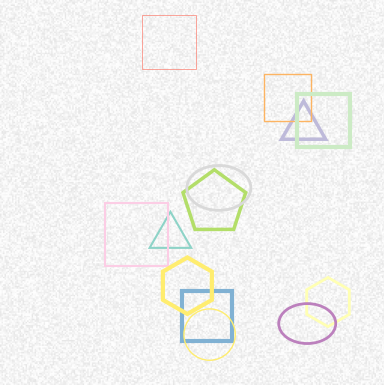[{"shape": "triangle", "thickness": 1.5, "radius": 0.31, "center": [0.443, 0.387]}, {"shape": "hexagon", "thickness": 2, "radius": 0.32, "center": [0.852, 0.215]}, {"shape": "triangle", "thickness": 2.5, "radius": 0.33, "center": [0.789, 0.671]}, {"shape": "square", "thickness": 0.5, "radius": 0.35, "center": [0.439, 0.891]}, {"shape": "square", "thickness": 3, "radius": 0.32, "center": [0.537, 0.179]}, {"shape": "square", "thickness": 1, "radius": 0.31, "center": [0.747, 0.746]}, {"shape": "pentagon", "thickness": 2.5, "radius": 0.43, "center": [0.557, 0.473]}, {"shape": "square", "thickness": 1.5, "radius": 0.41, "center": [0.355, 0.391]}, {"shape": "oval", "thickness": 2, "radius": 0.42, "center": [0.568, 0.512]}, {"shape": "oval", "thickness": 2, "radius": 0.37, "center": [0.798, 0.16]}, {"shape": "square", "thickness": 3, "radius": 0.34, "center": [0.841, 0.687]}, {"shape": "hexagon", "thickness": 3, "radius": 0.37, "center": [0.487, 0.258]}, {"shape": "circle", "thickness": 1, "radius": 0.33, "center": [0.544, 0.131]}]